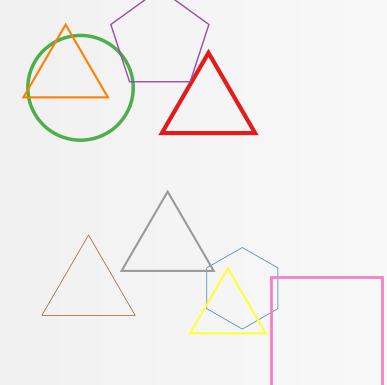[{"shape": "triangle", "thickness": 3, "radius": 0.69, "center": [0.538, 0.724]}, {"shape": "hexagon", "thickness": 0.5, "radius": 0.53, "center": [0.625, 0.251]}, {"shape": "circle", "thickness": 2.5, "radius": 0.68, "center": [0.208, 0.772]}, {"shape": "pentagon", "thickness": 1, "radius": 0.67, "center": [0.413, 0.895]}, {"shape": "triangle", "thickness": 1.5, "radius": 0.63, "center": [0.169, 0.81]}, {"shape": "triangle", "thickness": 1.5, "radius": 0.56, "center": [0.588, 0.191]}, {"shape": "triangle", "thickness": 0.5, "radius": 0.7, "center": [0.228, 0.25]}, {"shape": "square", "thickness": 2, "radius": 0.72, "center": [0.844, 0.136]}, {"shape": "triangle", "thickness": 1.5, "radius": 0.69, "center": [0.433, 0.365]}]